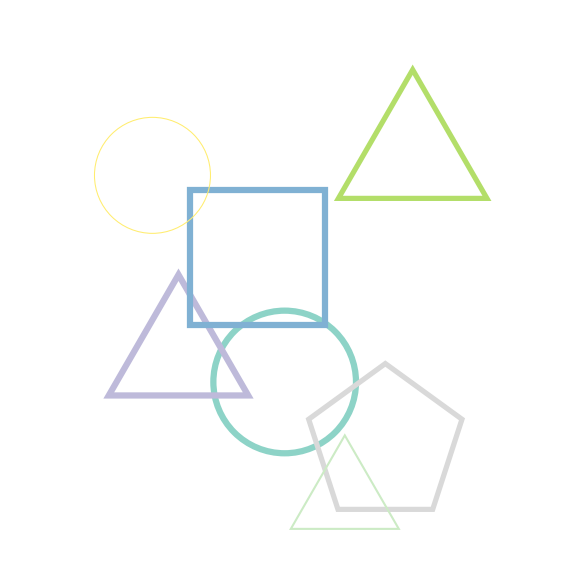[{"shape": "circle", "thickness": 3, "radius": 0.62, "center": [0.493, 0.338]}, {"shape": "triangle", "thickness": 3, "radius": 0.7, "center": [0.309, 0.384]}, {"shape": "square", "thickness": 3, "radius": 0.58, "center": [0.445, 0.553]}, {"shape": "triangle", "thickness": 2.5, "radius": 0.74, "center": [0.715, 0.73]}, {"shape": "pentagon", "thickness": 2.5, "radius": 0.7, "center": [0.667, 0.23]}, {"shape": "triangle", "thickness": 1, "radius": 0.54, "center": [0.597, 0.137]}, {"shape": "circle", "thickness": 0.5, "radius": 0.5, "center": [0.264, 0.695]}]